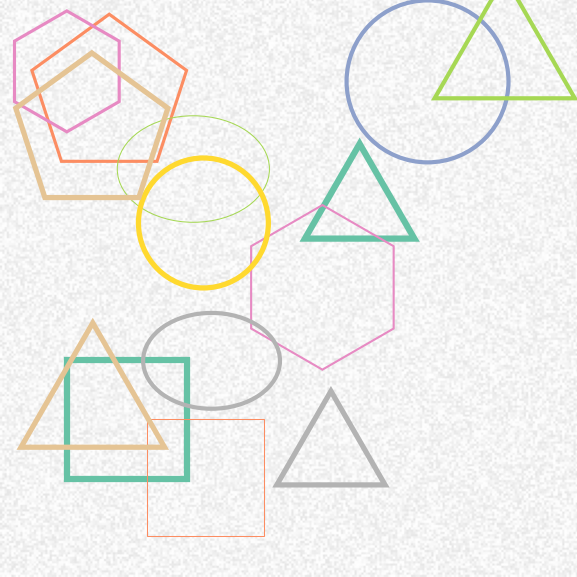[{"shape": "square", "thickness": 3, "radius": 0.52, "center": [0.22, 0.273]}, {"shape": "triangle", "thickness": 3, "radius": 0.55, "center": [0.623, 0.641]}, {"shape": "square", "thickness": 0.5, "radius": 0.51, "center": [0.356, 0.172]}, {"shape": "pentagon", "thickness": 1.5, "radius": 0.7, "center": [0.189, 0.834]}, {"shape": "circle", "thickness": 2, "radius": 0.7, "center": [0.74, 0.858]}, {"shape": "hexagon", "thickness": 1, "radius": 0.71, "center": [0.558, 0.502]}, {"shape": "hexagon", "thickness": 1.5, "radius": 0.52, "center": [0.116, 0.876]}, {"shape": "triangle", "thickness": 2, "radius": 0.7, "center": [0.874, 0.899]}, {"shape": "oval", "thickness": 0.5, "radius": 0.66, "center": [0.335, 0.706]}, {"shape": "circle", "thickness": 2.5, "radius": 0.56, "center": [0.352, 0.613]}, {"shape": "triangle", "thickness": 2.5, "radius": 0.72, "center": [0.161, 0.296]}, {"shape": "pentagon", "thickness": 2.5, "radius": 0.69, "center": [0.159, 0.769]}, {"shape": "triangle", "thickness": 2.5, "radius": 0.54, "center": [0.573, 0.214]}, {"shape": "oval", "thickness": 2, "radius": 0.59, "center": [0.366, 0.374]}]